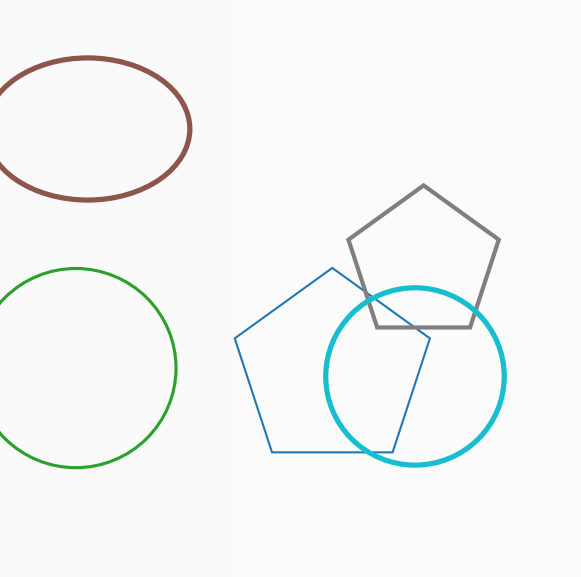[{"shape": "pentagon", "thickness": 1, "radius": 0.88, "center": [0.572, 0.359]}, {"shape": "circle", "thickness": 1.5, "radius": 0.86, "center": [0.13, 0.362]}, {"shape": "oval", "thickness": 2.5, "radius": 0.88, "center": [0.151, 0.776]}, {"shape": "pentagon", "thickness": 2, "radius": 0.68, "center": [0.729, 0.542]}, {"shape": "circle", "thickness": 2.5, "radius": 0.77, "center": [0.714, 0.347]}]